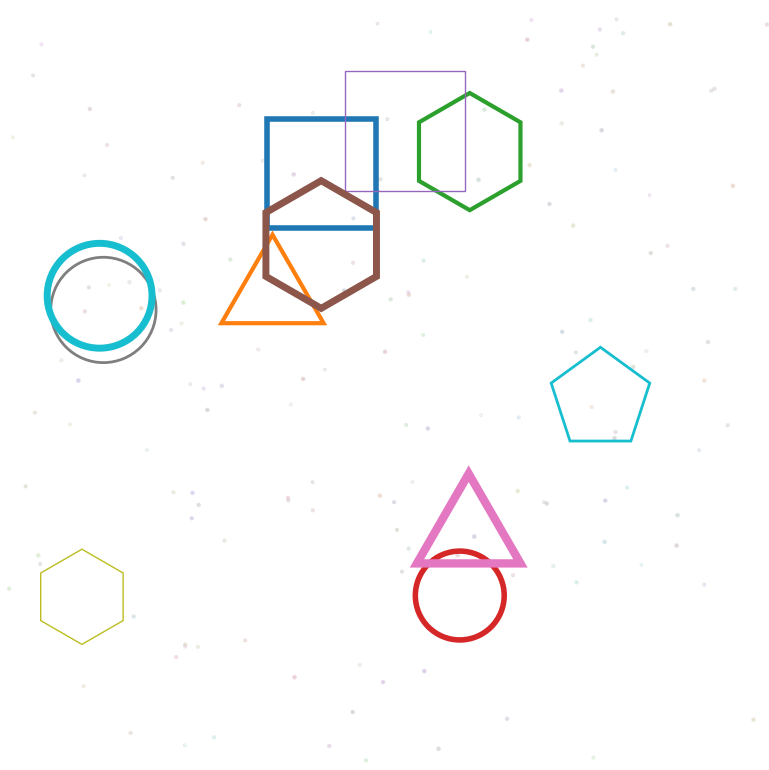[{"shape": "square", "thickness": 2, "radius": 0.36, "center": [0.417, 0.774]}, {"shape": "triangle", "thickness": 1.5, "radius": 0.38, "center": [0.354, 0.619]}, {"shape": "hexagon", "thickness": 1.5, "radius": 0.38, "center": [0.61, 0.803]}, {"shape": "circle", "thickness": 2, "radius": 0.29, "center": [0.597, 0.227]}, {"shape": "square", "thickness": 0.5, "radius": 0.39, "center": [0.526, 0.83]}, {"shape": "hexagon", "thickness": 2.5, "radius": 0.41, "center": [0.417, 0.682]}, {"shape": "triangle", "thickness": 3, "radius": 0.39, "center": [0.609, 0.307]}, {"shape": "circle", "thickness": 1, "radius": 0.34, "center": [0.134, 0.597]}, {"shape": "hexagon", "thickness": 0.5, "radius": 0.31, "center": [0.106, 0.225]}, {"shape": "circle", "thickness": 2.5, "radius": 0.34, "center": [0.129, 0.616]}, {"shape": "pentagon", "thickness": 1, "radius": 0.34, "center": [0.78, 0.482]}]